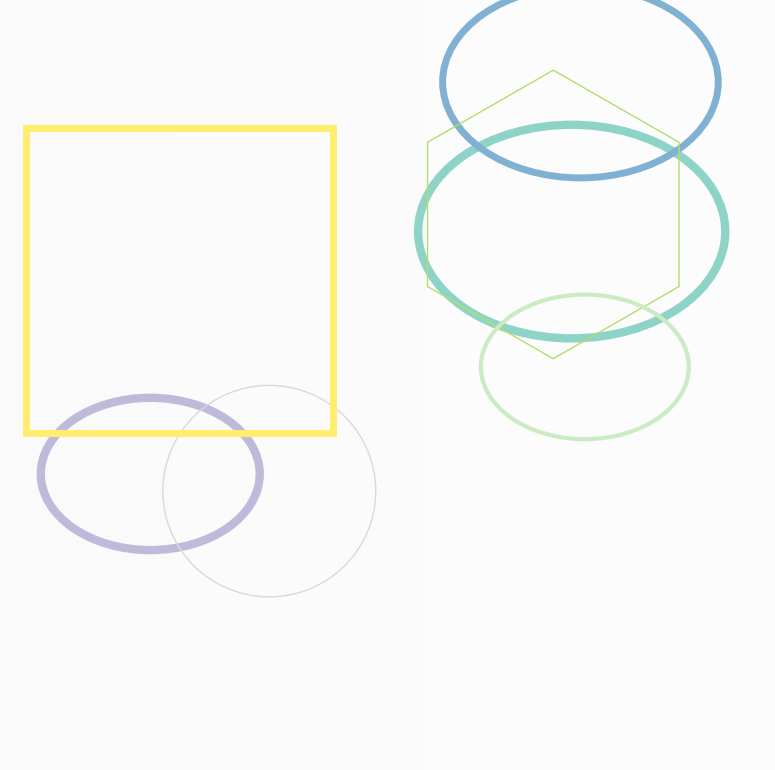[{"shape": "oval", "thickness": 3, "radius": 0.99, "center": [0.738, 0.699]}, {"shape": "oval", "thickness": 3, "radius": 0.71, "center": [0.194, 0.384]}, {"shape": "oval", "thickness": 2.5, "radius": 0.89, "center": [0.749, 0.893]}, {"shape": "hexagon", "thickness": 0.5, "radius": 0.94, "center": [0.714, 0.722]}, {"shape": "circle", "thickness": 0.5, "radius": 0.69, "center": [0.347, 0.362]}, {"shape": "oval", "thickness": 1.5, "radius": 0.67, "center": [0.755, 0.524]}, {"shape": "square", "thickness": 2.5, "radius": 0.99, "center": [0.232, 0.636]}]